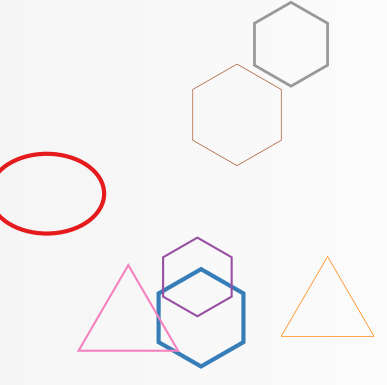[{"shape": "oval", "thickness": 3, "radius": 0.74, "center": [0.121, 0.497]}, {"shape": "hexagon", "thickness": 3, "radius": 0.63, "center": [0.519, 0.175]}, {"shape": "hexagon", "thickness": 1.5, "radius": 0.51, "center": [0.509, 0.281]}, {"shape": "triangle", "thickness": 0.5, "radius": 0.69, "center": [0.845, 0.196]}, {"shape": "hexagon", "thickness": 0.5, "radius": 0.66, "center": [0.612, 0.702]}, {"shape": "triangle", "thickness": 1.5, "radius": 0.74, "center": [0.331, 0.163]}, {"shape": "hexagon", "thickness": 2, "radius": 0.54, "center": [0.751, 0.885]}]